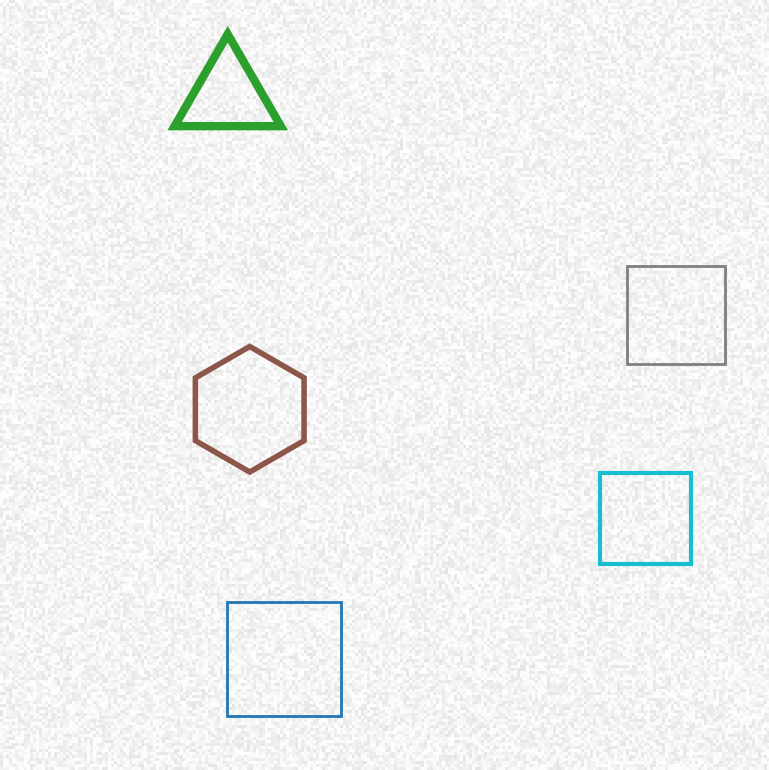[{"shape": "square", "thickness": 1, "radius": 0.37, "center": [0.369, 0.144]}, {"shape": "triangle", "thickness": 3, "radius": 0.4, "center": [0.296, 0.876]}, {"shape": "hexagon", "thickness": 2, "radius": 0.41, "center": [0.324, 0.469]}, {"shape": "square", "thickness": 1, "radius": 0.32, "center": [0.878, 0.591]}, {"shape": "square", "thickness": 1.5, "radius": 0.3, "center": [0.838, 0.327]}]